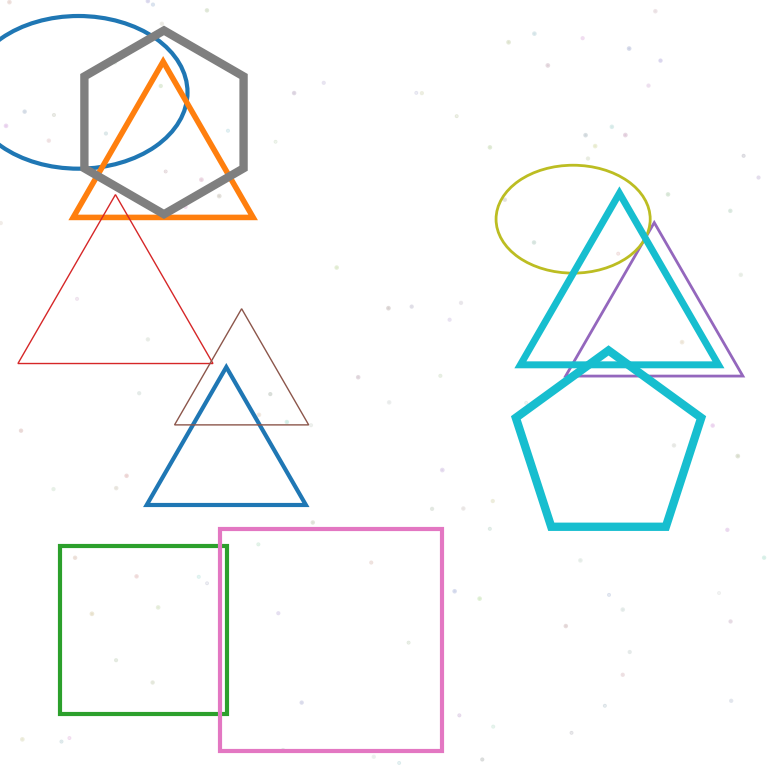[{"shape": "triangle", "thickness": 1.5, "radius": 0.6, "center": [0.294, 0.404]}, {"shape": "oval", "thickness": 1.5, "radius": 0.71, "center": [0.102, 0.88]}, {"shape": "triangle", "thickness": 2, "radius": 0.67, "center": [0.212, 0.785]}, {"shape": "square", "thickness": 1.5, "radius": 0.54, "center": [0.187, 0.182]}, {"shape": "triangle", "thickness": 0.5, "radius": 0.73, "center": [0.15, 0.601]}, {"shape": "triangle", "thickness": 1, "radius": 0.66, "center": [0.85, 0.578]}, {"shape": "triangle", "thickness": 0.5, "radius": 0.5, "center": [0.314, 0.498]}, {"shape": "square", "thickness": 1.5, "radius": 0.72, "center": [0.43, 0.169]}, {"shape": "hexagon", "thickness": 3, "radius": 0.6, "center": [0.213, 0.841]}, {"shape": "oval", "thickness": 1, "radius": 0.5, "center": [0.744, 0.715]}, {"shape": "pentagon", "thickness": 3, "radius": 0.63, "center": [0.79, 0.418]}, {"shape": "triangle", "thickness": 2.5, "radius": 0.74, "center": [0.804, 0.6]}]